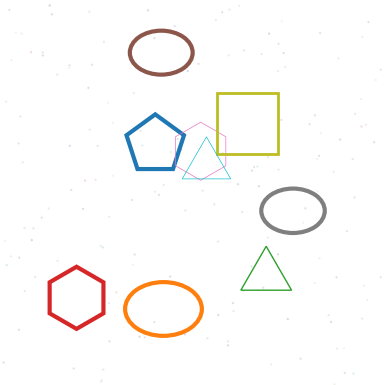[{"shape": "pentagon", "thickness": 3, "radius": 0.39, "center": [0.403, 0.624]}, {"shape": "oval", "thickness": 3, "radius": 0.5, "center": [0.425, 0.197]}, {"shape": "triangle", "thickness": 1, "radius": 0.38, "center": [0.691, 0.284]}, {"shape": "hexagon", "thickness": 3, "radius": 0.4, "center": [0.199, 0.226]}, {"shape": "oval", "thickness": 3, "radius": 0.41, "center": [0.419, 0.863]}, {"shape": "hexagon", "thickness": 0.5, "radius": 0.38, "center": [0.521, 0.607]}, {"shape": "oval", "thickness": 3, "radius": 0.41, "center": [0.761, 0.452]}, {"shape": "square", "thickness": 2, "radius": 0.4, "center": [0.643, 0.679]}, {"shape": "triangle", "thickness": 0.5, "radius": 0.36, "center": [0.536, 0.572]}]